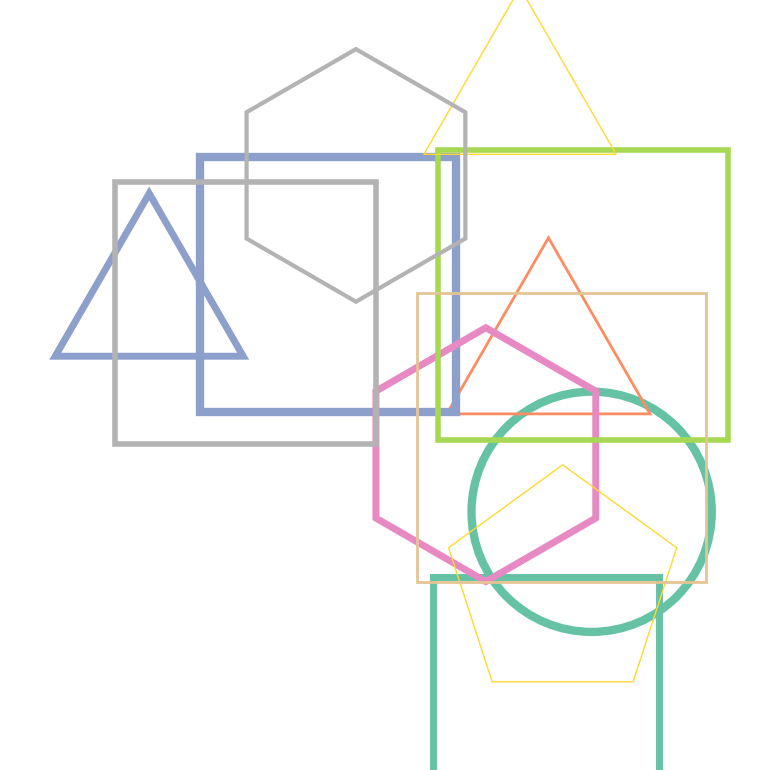[{"shape": "square", "thickness": 2.5, "radius": 0.73, "center": [0.709, 0.104]}, {"shape": "circle", "thickness": 3, "radius": 0.78, "center": [0.768, 0.335]}, {"shape": "triangle", "thickness": 1, "radius": 0.76, "center": [0.712, 0.539]}, {"shape": "triangle", "thickness": 2.5, "radius": 0.7, "center": [0.194, 0.608]}, {"shape": "square", "thickness": 3, "radius": 0.83, "center": [0.426, 0.63]}, {"shape": "hexagon", "thickness": 2.5, "radius": 0.82, "center": [0.631, 0.41]}, {"shape": "square", "thickness": 2, "radius": 0.94, "center": [0.757, 0.616]}, {"shape": "pentagon", "thickness": 0.5, "radius": 0.78, "center": [0.731, 0.241]}, {"shape": "triangle", "thickness": 0.5, "radius": 0.72, "center": [0.675, 0.872]}, {"shape": "square", "thickness": 1, "radius": 0.94, "center": [0.729, 0.432]}, {"shape": "square", "thickness": 2, "radius": 0.85, "center": [0.319, 0.594]}, {"shape": "hexagon", "thickness": 1.5, "radius": 0.82, "center": [0.462, 0.772]}]